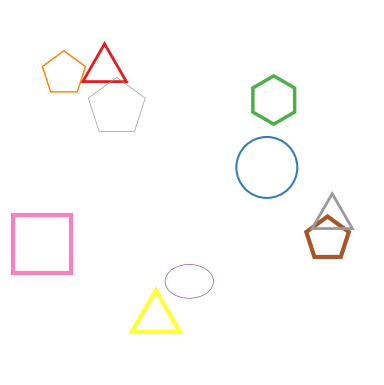[{"shape": "triangle", "thickness": 2, "radius": 0.33, "center": [0.272, 0.821]}, {"shape": "circle", "thickness": 1.5, "radius": 0.4, "center": [0.693, 0.565]}, {"shape": "hexagon", "thickness": 2.5, "radius": 0.31, "center": [0.711, 0.74]}, {"shape": "oval", "thickness": 0.5, "radius": 0.31, "center": [0.492, 0.269]}, {"shape": "pentagon", "thickness": 1, "radius": 0.29, "center": [0.166, 0.809]}, {"shape": "triangle", "thickness": 3, "radius": 0.36, "center": [0.405, 0.174]}, {"shape": "pentagon", "thickness": 3, "radius": 0.29, "center": [0.851, 0.38]}, {"shape": "square", "thickness": 3, "radius": 0.38, "center": [0.108, 0.365]}, {"shape": "pentagon", "thickness": 0.5, "radius": 0.39, "center": [0.303, 0.721]}, {"shape": "triangle", "thickness": 2, "radius": 0.3, "center": [0.863, 0.437]}]